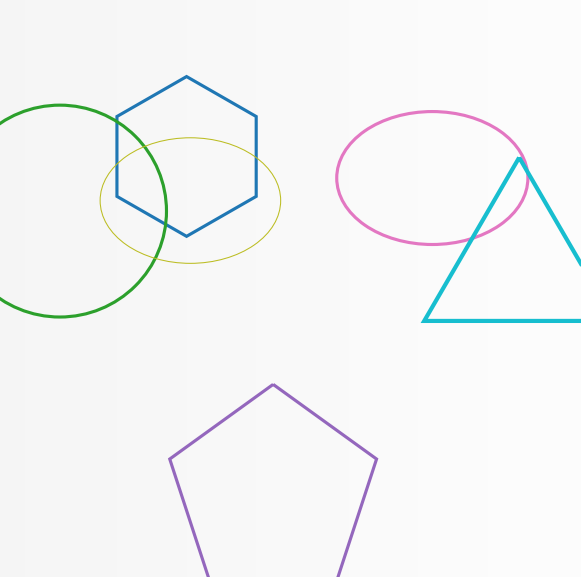[{"shape": "hexagon", "thickness": 1.5, "radius": 0.69, "center": [0.321, 0.728]}, {"shape": "circle", "thickness": 1.5, "radius": 0.92, "center": [0.103, 0.634]}, {"shape": "pentagon", "thickness": 1.5, "radius": 0.94, "center": [0.47, 0.146]}, {"shape": "oval", "thickness": 1.5, "radius": 0.82, "center": [0.744, 0.691]}, {"shape": "oval", "thickness": 0.5, "radius": 0.78, "center": [0.328, 0.652]}, {"shape": "triangle", "thickness": 2, "radius": 0.94, "center": [0.893, 0.538]}]